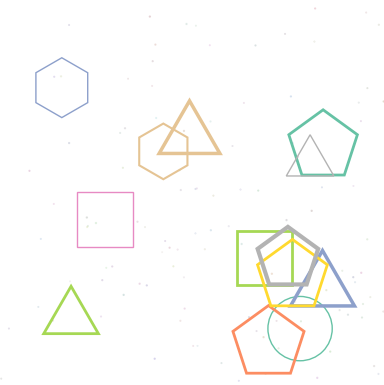[{"shape": "circle", "thickness": 1, "radius": 0.42, "center": [0.779, 0.146]}, {"shape": "pentagon", "thickness": 2, "radius": 0.47, "center": [0.839, 0.621]}, {"shape": "pentagon", "thickness": 2, "radius": 0.49, "center": [0.697, 0.109]}, {"shape": "hexagon", "thickness": 1, "radius": 0.39, "center": [0.161, 0.772]}, {"shape": "triangle", "thickness": 2.5, "radius": 0.48, "center": [0.838, 0.253]}, {"shape": "square", "thickness": 1, "radius": 0.36, "center": [0.272, 0.43]}, {"shape": "triangle", "thickness": 2, "radius": 0.41, "center": [0.185, 0.174]}, {"shape": "square", "thickness": 2, "radius": 0.36, "center": [0.687, 0.33]}, {"shape": "pentagon", "thickness": 2, "radius": 0.48, "center": [0.76, 0.283]}, {"shape": "hexagon", "thickness": 1.5, "radius": 0.36, "center": [0.424, 0.607]}, {"shape": "triangle", "thickness": 2.5, "radius": 0.46, "center": [0.492, 0.647]}, {"shape": "triangle", "thickness": 1, "radius": 0.36, "center": [0.805, 0.579]}, {"shape": "pentagon", "thickness": 3, "radius": 0.41, "center": [0.748, 0.328]}]